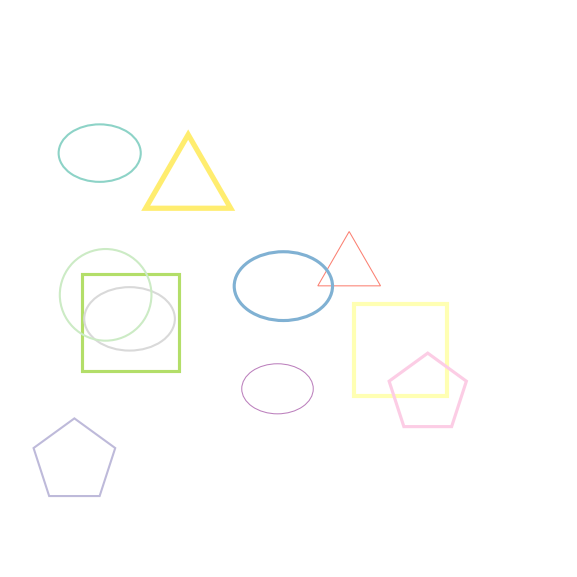[{"shape": "oval", "thickness": 1, "radius": 0.36, "center": [0.173, 0.734]}, {"shape": "square", "thickness": 2, "radius": 0.4, "center": [0.693, 0.393]}, {"shape": "pentagon", "thickness": 1, "radius": 0.37, "center": [0.129, 0.2]}, {"shape": "triangle", "thickness": 0.5, "radius": 0.31, "center": [0.605, 0.536]}, {"shape": "oval", "thickness": 1.5, "radius": 0.43, "center": [0.491, 0.504]}, {"shape": "square", "thickness": 1.5, "radius": 0.42, "center": [0.226, 0.441]}, {"shape": "pentagon", "thickness": 1.5, "radius": 0.35, "center": [0.741, 0.317]}, {"shape": "oval", "thickness": 1, "radius": 0.39, "center": [0.224, 0.447]}, {"shape": "oval", "thickness": 0.5, "radius": 0.31, "center": [0.481, 0.326]}, {"shape": "circle", "thickness": 1, "radius": 0.4, "center": [0.183, 0.489]}, {"shape": "triangle", "thickness": 2.5, "radius": 0.42, "center": [0.326, 0.681]}]